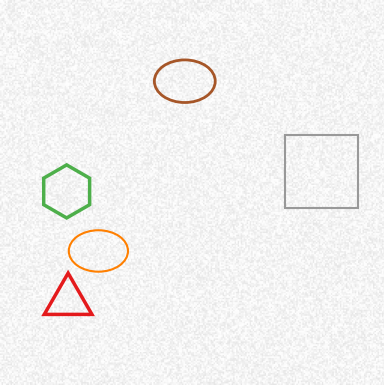[{"shape": "triangle", "thickness": 2.5, "radius": 0.36, "center": [0.177, 0.219]}, {"shape": "hexagon", "thickness": 2.5, "radius": 0.34, "center": [0.173, 0.503]}, {"shape": "oval", "thickness": 1.5, "radius": 0.38, "center": [0.256, 0.348]}, {"shape": "oval", "thickness": 2, "radius": 0.4, "center": [0.48, 0.789]}, {"shape": "square", "thickness": 1.5, "radius": 0.47, "center": [0.836, 0.554]}]